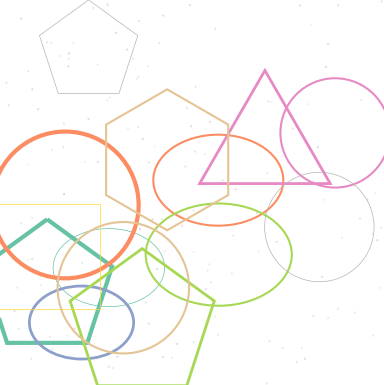[{"shape": "pentagon", "thickness": 3, "radius": 0.89, "center": [0.123, 0.253]}, {"shape": "oval", "thickness": 0.5, "radius": 0.72, "center": [0.283, 0.305]}, {"shape": "circle", "thickness": 3, "radius": 0.95, "center": [0.169, 0.468]}, {"shape": "oval", "thickness": 1.5, "radius": 0.84, "center": [0.567, 0.532]}, {"shape": "oval", "thickness": 2, "radius": 0.68, "center": [0.212, 0.162]}, {"shape": "triangle", "thickness": 2, "radius": 0.98, "center": [0.688, 0.621]}, {"shape": "circle", "thickness": 1.5, "radius": 0.71, "center": [0.87, 0.655]}, {"shape": "oval", "thickness": 1.5, "radius": 0.95, "center": [0.568, 0.339]}, {"shape": "pentagon", "thickness": 2, "radius": 0.98, "center": [0.369, 0.157]}, {"shape": "square", "thickness": 0.5, "radius": 0.68, "center": [0.123, 0.335]}, {"shape": "circle", "thickness": 1.5, "radius": 0.85, "center": [0.32, 0.253]}, {"shape": "hexagon", "thickness": 1.5, "radius": 0.92, "center": [0.434, 0.585]}, {"shape": "circle", "thickness": 0.5, "radius": 0.71, "center": [0.83, 0.41]}, {"shape": "pentagon", "thickness": 0.5, "radius": 0.67, "center": [0.23, 0.866]}]